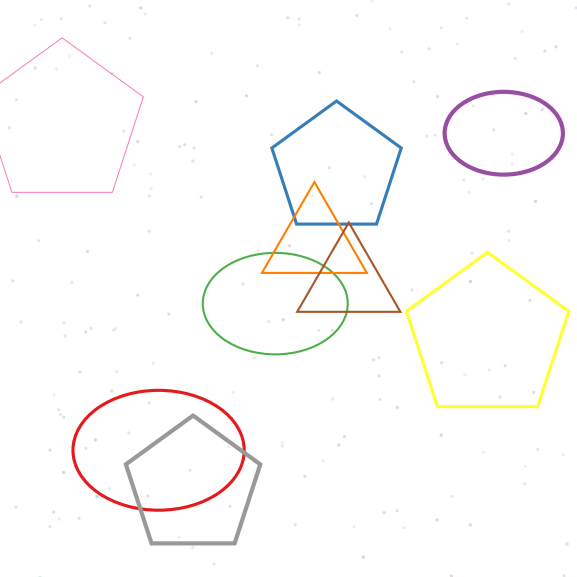[{"shape": "oval", "thickness": 1.5, "radius": 0.74, "center": [0.275, 0.219]}, {"shape": "pentagon", "thickness": 1.5, "radius": 0.59, "center": [0.583, 0.706]}, {"shape": "oval", "thickness": 1, "radius": 0.63, "center": [0.477, 0.473]}, {"shape": "oval", "thickness": 2, "radius": 0.51, "center": [0.872, 0.768]}, {"shape": "triangle", "thickness": 1, "radius": 0.52, "center": [0.544, 0.579]}, {"shape": "pentagon", "thickness": 1.5, "radius": 0.74, "center": [0.844, 0.415]}, {"shape": "triangle", "thickness": 1, "radius": 0.52, "center": [0.604, 0.511]}, {"shape": "pentagon", "thickness": 0.5, "radius": 0.74, "center": [0.108, 0.786]}, {"shape": "pentagon", "thickness": 2, "radius": 0.61, "center": [0.334, 0.157]}]